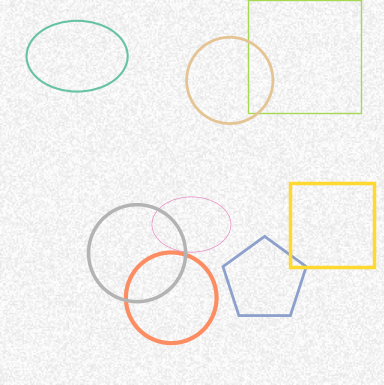[{"shape": "oval", "thickness": 1.5, "radius": 0.66, "center": [0.2, 0.854]}, {"shape": "circle", "thickness": 3, "radius": 0.59, "center": [0.445, 0.227]}, {"shape": "pentagon", "thickness": 2, "radius": 0.57, "center": [0.687, 0.272]}, {"shape": "oval", "thickness": 0.5, "radius": 0.51, "center": [0.497, 0.417]}, {"shape": "square", "thickness": 1, "radius": 0.74, "center": [0.791, 0.854]}, {"shape": "square", "thickness": 2.5, "radius": 0.55, "center": [0.862, 0.416]}, {"shape": "circle", "thickness": 2, "radius": 0.56, "center": [0.597, 0.791]}, {"shape": "circle", "thickness": 2.5, "radius": 0.63, "center": [0.356, 0.342]}]